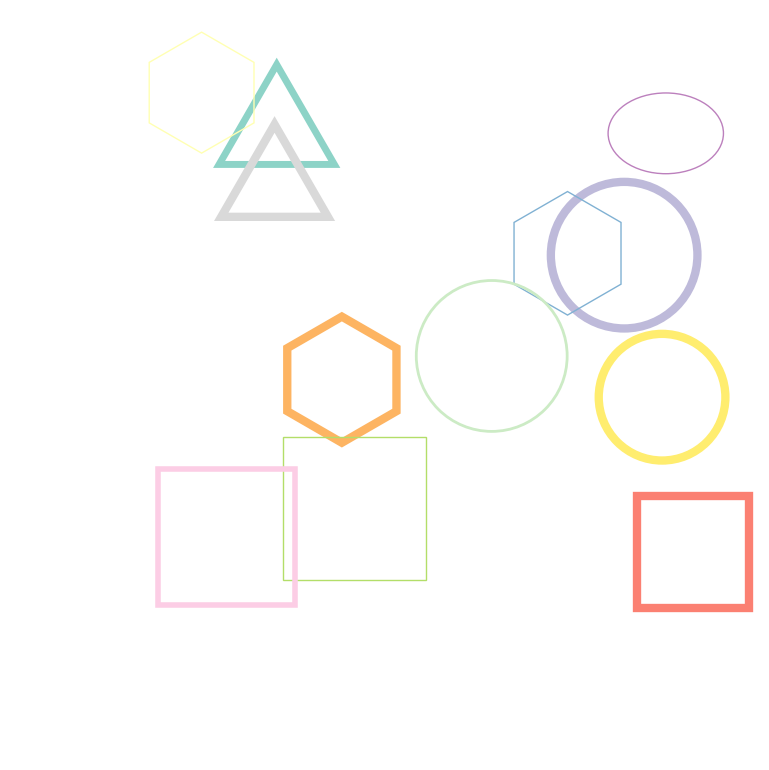[{"shape": "triangle", "thickness": 2.5, "radius": 0.43, "center": [0.359, 0.83]}, {"shape": "hexagon", "thickness": 0.5, "radius": 0.39, "center": [0.262, 0.88]}, {"shape": "circle", "thickness": 3, "radius": 0.48, "center": [0.811, 0.669]}, {"shape": "square", "thickness": 3, "radius": 0.36, "center": [0.9, 0.283]}, {"shape": "hexagon", "thickness": 0.5, "radius": 0.4, "center": [0.737, 0.671]}, {"shape": "hexagon", "thickness": 3, "radius": 0.41, "center": [0.444, 0.507]}, {"shape": "square", "thickness": 0.5, "radius": 0.46, "center": [0.46, 0.34]}, {"shape": "square", "thickness": 2, "radius": 0.44, "center": [0.294, 0.303]}, {"shape": "triangle", "thickness": 3, "radius": 0.4, "center": [0.357, 0.758]}, {"shape": "oval", "thickness": 0.5, "radius": 0.37, "center": [0.865, 0.827]}, {"shape": "circle", "thickness": 1, "radius": 0.49, "center": [0.639, 0.538]}, {"shape": "circle", "thickness": 3, "radius": 0.41, "center": [0.86, 0.484]}]